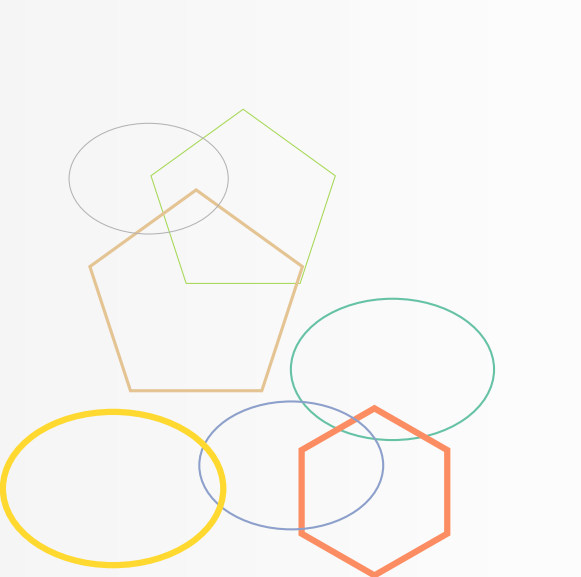[{"shape": "oval", "thickness": 1, "radius": 0.87, "center": [0.675, 0.359]}, {"shape": "hexagon", "thickness": 3, "radius": 0.72, "center": [0.644, 0.147]}, {"shape": "oval", "thickness": 1, "radius": 0.79, "center": [0.501, 0.193]}, {"shape": "pentagon", "thickness": 0.5, "radius": 0.83, "center": [0.418, 0.643]}, {"shape": "oval", "thickness": 3, "radius": 0.95, "center": [0.195, 0.153]}, {"shape": "pentagon", "thickness": 1.5, "radius": 0.96, "center": [0.337, 0.478]}, {"shape": "oval", "thickness": 0.5, "radius": 0.68, "center": [0.256, 0.69]}]